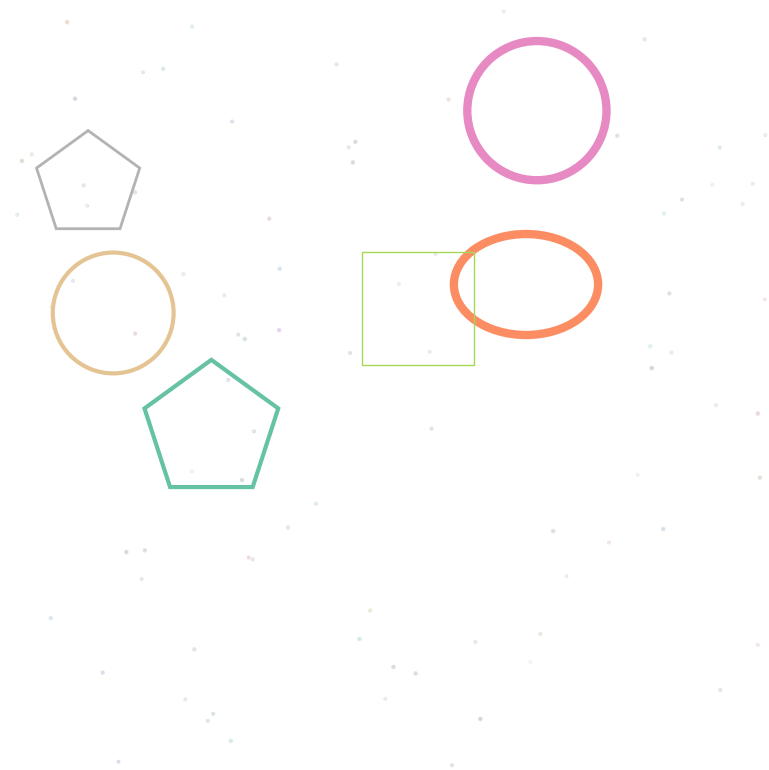[{"shape": "pentagon", "thickness": 1.5, "radius": 0.46, "center": [0.275, 0.441]}, {"shape": "oval", "thickness": 3, "radius": 0.47, "center": [0.683, 0.631]}, {"shape": "circle", "thickness": 3, "radius": 0.45, "center": [0.697, 0.856]}, {"shape": "square", "thickness": 0.5, "radius": 0.37, "center": [0.543, 0.6]}, {"shape": "circle", "thickness": 1.5, "radius": 0.39, "center": [0.147, 0.594]}, {"shape": "pentagon", "thickness": 1, "radius": 0.35, "center": [0.114, 0.76]}]